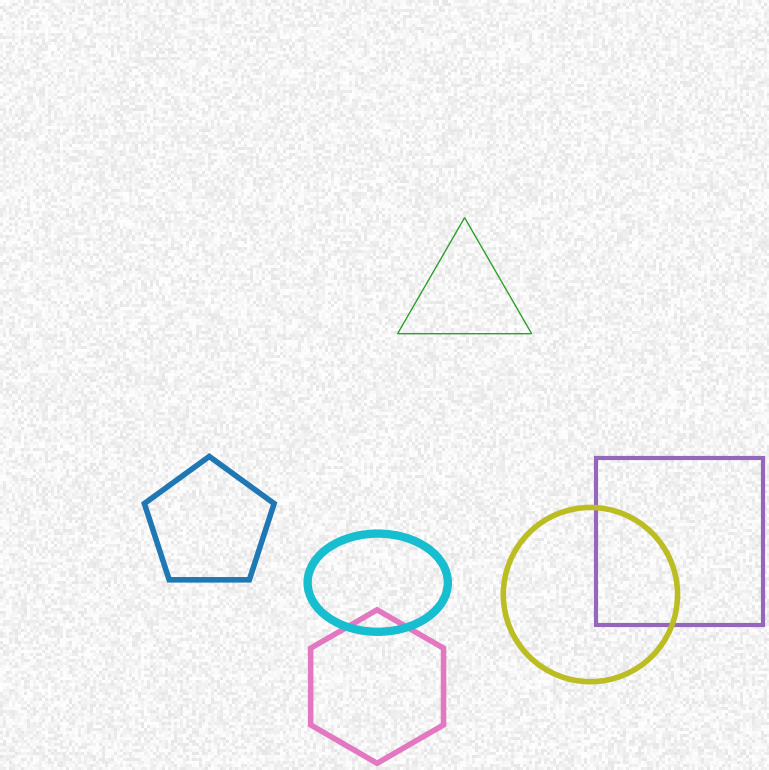[{"shape": "pentagon", "thickness": 2, "radius": 0.44, "center": [0.272, 0.319]}, {"shape": "triangle", "thickness": 0.5, "radius": 0.5, "center": [0.603, 0.617]}, {"shape": "square", "thickness": 1.5, "radius": 0.54, "center": [0.883, 0.297]}, {"shape": "hexagon", "thickness": 2, "radius": 0.5, "center": [0.49, 0.108]}, {"shape": "circle", "thickness": 2, "radius": 0.57, "center": [0.767, 0.228]}, {"shape": "oval", "thickness": 3, "radius": 0.46, "center": [0.491, 0.243]}]